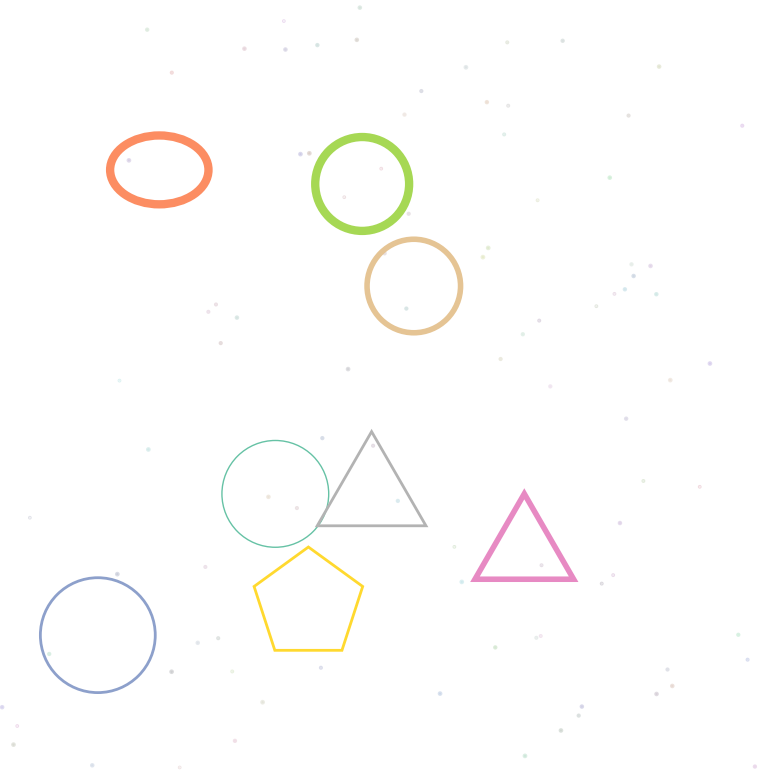[{"shape": "circle", "thickness": 0.5, "radius": 0.35, "center": [0.358, 0.359]}, {"shape": "oval", "thickness": 3, "radius": 0.32, "center": [0.207, 0.779]}, {"shape": "circle", "thickness": 1, "radius": 0.37, "center": [0.127, 0.175]}, {"shape": "triangle", "thickness": 2, "radius": 0.37, "center": [0.681, 0.285]}, {"shape": "circle", "thickness": 3, "radius": 0.3, "center": [0.47, 0.761]}, {"shape": "pentagon", "thickness": 1, "radius": 0.37, "center": [0.401, 0.215]}, {"shape": "circle", "thickness": 2, "radius": 0.3, "center": [0.537, 0.629]}, {"shape": "triangle", "thickness": 1, "radius": 0.41, "center": [0.483, 0.358]}]